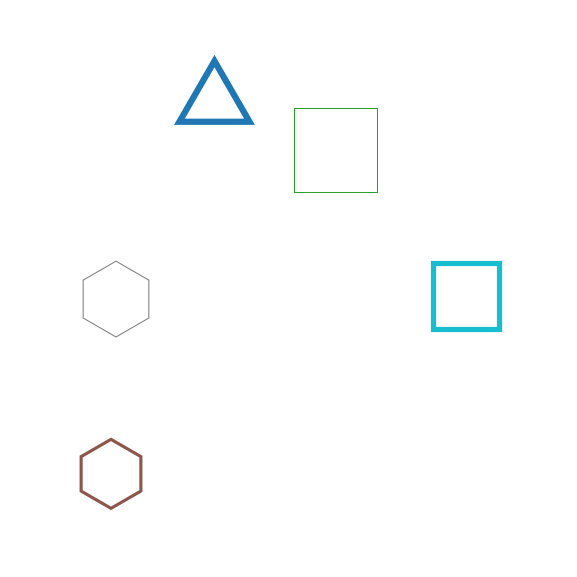[{"shape": "triangle", "thickness": 3, "radius": 0.35, "center": [0.371, 0.823]}, {"shape": "square", "thickness": 0.5, "radius": 0.36, "center": [0.581, 0.739]}, {"shape": "hexagon", "thickness": 1.5, "radius": 0.3, "center": [0.192, 0.179]}, {"shape": "hexagon", "thickness": 0.5, "radius": 0.33, "center": [0.201, 0.481]}, {"shape": "square", "thickness": 2.5, "radius": 0.29, "center": [0.807, 0.487]}]